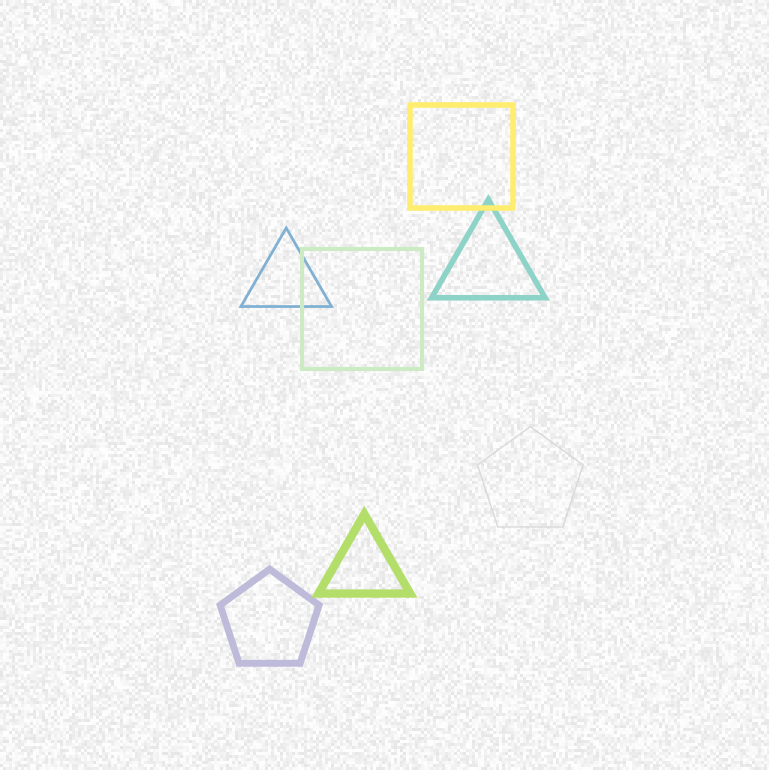[{"shape": "triangle", "thickness": 2, "radius": 0.43, "center": [0.634, 0.656]}, {"shape": "pentagon", "thickness": 2.5, "radius": 0.34, "center": [0.35, 0.193]}, {"shape": "triangle", "thickness": 1, "radius": 0.34, "center": [0.372, 0.636]}, {"shape": "triangle", "thickness": 3, "radius": 0.34, "center": [0.473, 0.264]}, {"shape": "pentagon", "thickness": 0.5, "radius": 0.36, "center": [0.689, 0.374]}, {"shape": "square", "thickness": 1.5, "radius": 0.39, "center": [0.47, 0.599]}, {"shape": "square", "thickness": 2, "radius": 0.34, "center": [0.6, 0.796]}]